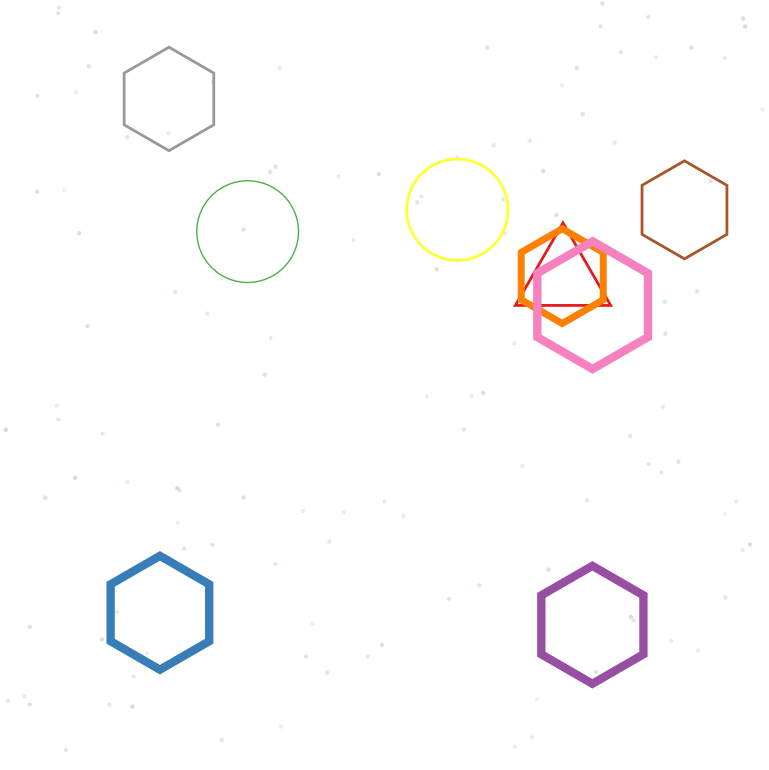[{"shape": "triangle", "thickness": 1, "radius": 0.36, "center": [0.731, 0.639]}, {"shape": "hexagon", "thickness": 3, "radius": 0.37, "center": [0.208, 0.204]}, {"shape": "circle", "thickness": 0.5, "radius": 0.33, "center": [0.322, 0.699]}, {"shape": "hexagon", "thickness": 3, "radius": 0.38, "center": [0.769, 0.189]}, {"shape": "hexagon", "thickness": 2.5, "radius": 0.31, "center": [0.73, 0.641]}, {"shape": "circle", "thickness": 1, "radius": 0.33, "center": [0.594, 0.728]}, {"shape": "hexagon", "thickness": 1, "radius": 0.32, "center": [0.889, 0.727]}, {"shape": "hexagon", "thickness": 3, "radius": 0.41, "center": [0.77, 0.604]}, {"shape": "hexagon", "thickness": 1, "radius": 0.34, "center": [0.219, 0.871]}]